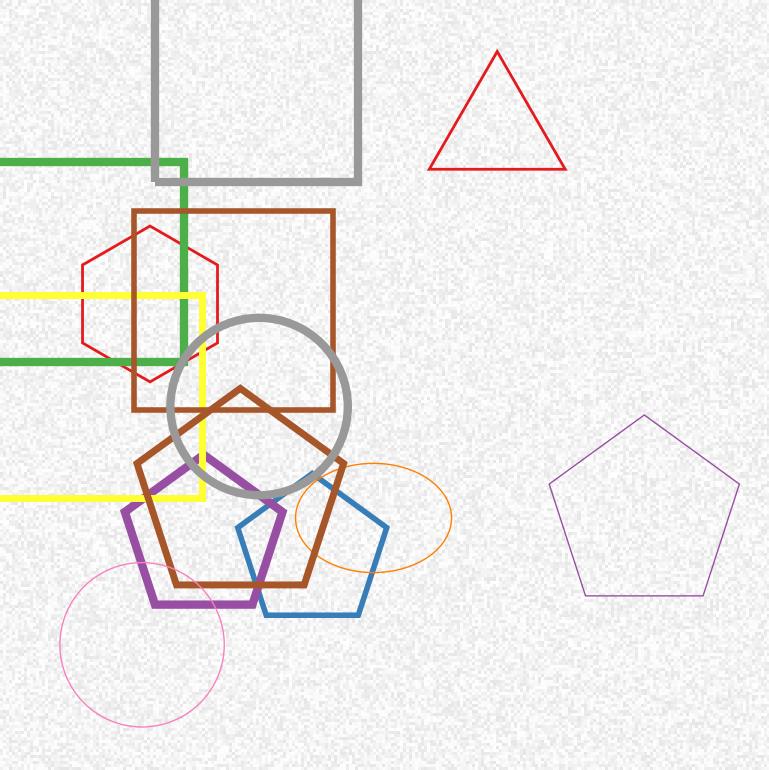[{"shape": "triangle", "thickness": 1, "radius": 0.51, "center": [0.646, 0.831]}, {"shape": "hexagon", "thickness": 1, "radius": 0.51, "center": [0.195, 0.605]}, {"shape": "pentagon", "thickness": 2, "radius": 0.51, "center": [0.406, 0.283]}, {"shape": "square", "thickness": 3, "radius": 0.65, "center": [0.109, 0.66]}, {"shape": "pentagon", "thickness": 3, "radius": 0.54, "center": [0.265, 0.302]}, {"shape": "pentagon", "thickness": 0.5, "radius": 0.65, "center": [0.837, 0.331]}, {"shape": "oval", "thickness": 0.5, "radius": 0.51, "center": [0.485, 0.327]}, {"shape": "square", "thickness": 2.5, "radius": 0.66, "center": [0.13, 0.485]}, {"shape": "square", "thickness": 2, "radius": 0.64, "center": [0.303, 0.597]}, {"shape": "pentagon", "thickness": 2.5, "radius": 0.71, "center": [0.312, 0.354]}, {"shape": "circle", "thickness": 0.5, "radius": 0.53, "center": [0.185, 0.163]}, {"shape": "circle", "thickness": 3, "radius": 0.58, "center": [0.337, 0.472]}, {"shape": "square", "thickness": 3, "radius": 0.66, "center": [0.333, 0.895]}]